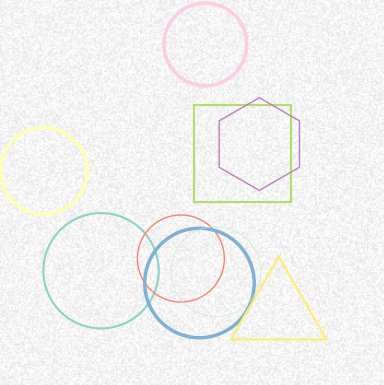[{"shape": "circle", "thickness": 1.5, "radius": 0.75, "center": [0.262, 0.297]}, {"shape": "circle", "thickness": 2.5, "radius": 0.56, "center": [0.114, 0.556]}, {"shape": "circle", "thickness": 1, "radius": 0.56, "center": [0.47, 0.329]}, {"shape": "circle", "thickness": 2.5, "radius": 0.71, "center": [0.518, 0.265]}, {"shape": "square", "thickness": 1.5, "radius": 0.63, "center": [0.63, 0.6]}, {"shape": "circle", "thickness": 2.5, "radius": 0.54, "center": [0.533, 0.885]}, {"shape": "hexagon", "thickness": 1, "radius": 0.6, "center": [0.674, 0.626]}, {"shape": "circle", "thickness": 0.5, "radius": 0.58, "center": [0.561, 0.295]}, {"shape": "triangle", "thickness": 1.5, "radius": 0.72, "center": [0.724, 0.19]}]